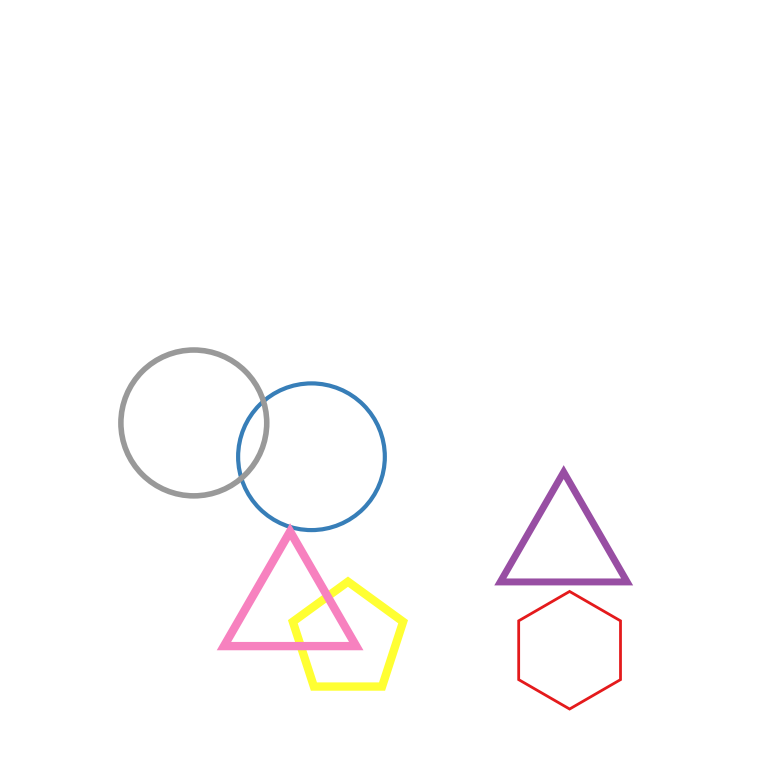[{"shape": "hexagon", "thickness": 1, "radius": 0.38, "center": [0.74, 0.156]}, {"shape": "circle", "thickness": 1.5, "radius": 0.48, "center": [0.405, 0.407]}, {"shape": "triangle", "thickness": 2.5, "radius": 0.48, "center": [0.732, 0.292]}, {"shape": "pentagon", "thickness": 3, "radius": 0.38, "center": [0.452, 0.169]}, {"shape": "triangle", "thickness": 3, "radius": 0.5, "center": [0.377, 0.211]}, {"shape": "circle", "thickness": 2, "radius": 0.47, "center": [0.252, 0.451]}]